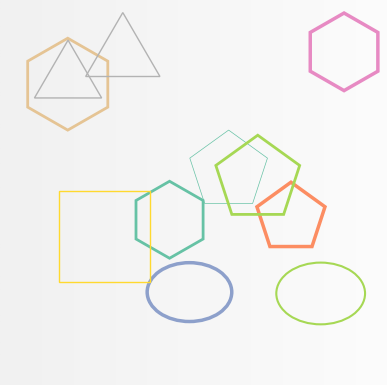[{"shape": "pentagon", "thickness": 0.5, "radius": 0.53, "center": [0.59, 0.557]}, {"shape": "hexagon", "thickness": 2, "radius": 0.5, "center": [0.438, 0.429]}, {"shape": "pentagon", "thickness": 2.5, "radius": 0.46, "center": [0.751, 0.434]}, {"shape": "oval", "thickness": 2.5, "radius": 0.55, "center": [0.489, 0.241]}, {"shape": "hexagon", "thickness": 2.5, "radius": 0.5, "center": [0.888, 0.865]}, {"shape": "oval", "thickness": 1.5, "radius": 0.57, "center": [0.828, 0.238]}, {"shape": "pentagon", "thickness": 2, "radius": 0.57, "center": [0.665, 0.535]}, {"shape": "square", "thickness": 1, "radius": 0.59, "center": [0.27, 0.386]}, {"shape": "hexagon", "thickness": 2, "radius": 0.6, "center": [0.175, 0.781]}, {"shape": "triangle", "thickness": 1, "radius": 0.55, "center": [0.317, 0.857]}, {"shape": "triangle", "thickness": 1, "radius": 0.5, "center": [0.176, 0.796]}]